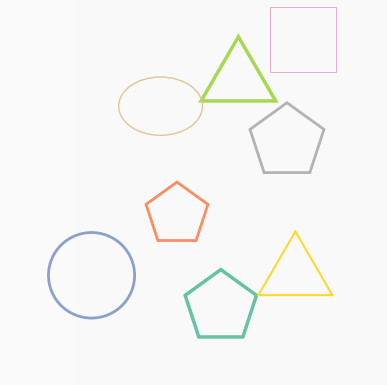[{"shape": "pentagon", "thickness": 2.5, "radius": 0.48, "center": [0.57, 0.203]}, {"shape": "pentagon", "thickness": 2, "radius": 0.42, "center": [0.457, 0.443]}, {"shape": "circle", "thickness": 2, "radius": 0.56, "center": [0.236, 0.285]}, {"shape": "square", "thickness": 0.5, "radius": 0.42, "center": [0.782, 0.897]}, {"shape": "triangle", "thickness": 2.5, "radius": 0.56, "center": [0.615, 0.793]}, {"shape": "triangle", "thickness": 1.5, "radius": 0.55, "center": [0.762, 0.289]}, {"shape": "oval", "thickness": 1, "radius": 0.54, "center": [0.414, 0.724]}, {"shape": "pentagon", "thickness": 2, "radius": 0.5, "center": [0.741, 0.633]}]